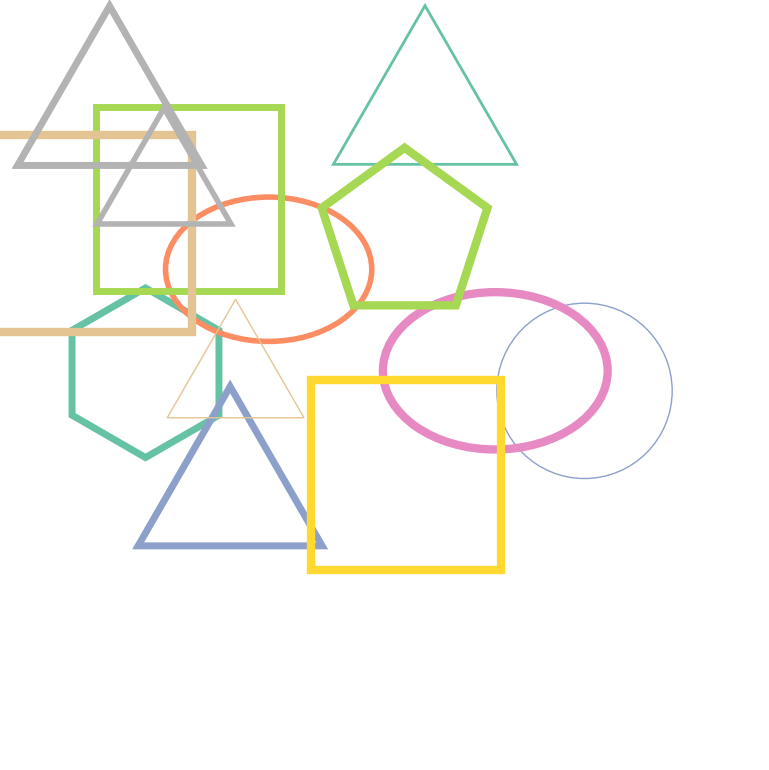[{"shape": "triangle", "thickness": 1, "radius": 0.69, "center": [0.552, 0.855]}, {"shape": "hexagon", "thickness": 2.5, "radius": 0.55, "center": [0.189, 0.516]}, {"shape": "oval", "thickness": 2, "radius": 0.67, "center": [0.349, 0.65]}, {"shape": "triangle", "thickness": 2.5, "radius": 0.69, "center": [0.299, 0.36]}, {"shape": "circle", "thickness": 0.5, "radius": 0.57, "center": [0.759, 0.492]}, {"shape": "oval", "thickness": 3, "radius": 0.73, "center": [0.643, 0.518]}, {"shape": "pentagon", "thickness": 3, "radius": 0.57, "center": [0.525, 0.695]}, {"shape": "square", "thickness": 2.5, "radius": 0.6, "center": [0.245, 0.741]}, {"shape": "square", "thickness": 3, "radius": 0.62, "center": [0.527, 0.384]}, {"shape": "square", "thickness": 3, "radius": 0.64, "center": [0.121, 0.697]}, {"shape": "triangle", "thickness": 0.5, "radius": 0.51, "center": [0.306, 0.509]}, {"shape": "triangle", "thickness": 2, "radius": 0.5, "center": [0.213, 0.759]}, {"shape": "triangle", "thickness": 2.5, "radius": 0.69, "center": [0.142, 0.854]}]